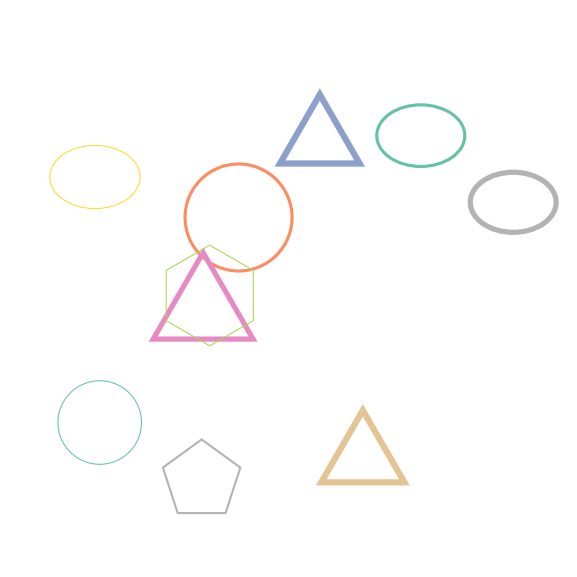[{"shape": "oval", "thickness": 1.5, "radius": 0.38, "center": [0.729, 0.764]}, {"shape": "circle", "thickness": 0.5, "radius": 0.36, "center": [0.173, 0.267]}, {"shape": "circle", "thickness": 1.5, "radius": 0.46, "center": [0.413, 0.623]}, {"shape": "triangle", "thickness": 3, "radius": 0.4, "center": [0.554, 0.756]}, {"shape": "triangle", "thickness": 2.5, "radius": 0.5, "center": [0.352, 0.462]}, {"shape": "hexagon", "thickness": 0.5, "radius": 0.44, "center": [0.363, 0.487]}, {"shape": "oval", "thickness": 0.5, "radius": 0.39, "center": [0.164, 0.693]}, {"shape": "triangle", "thickness": 3, "radius": 0.42, "center": [0.628, 0.205]}, {"shape": "oval", "thickness": 2.5, "radius": 0.37, "center": [0.889, 0.649]}, {"shape": "pentagon", "thickness": 1, "radius": 0.35, "center": [0.349, 0.168]}]